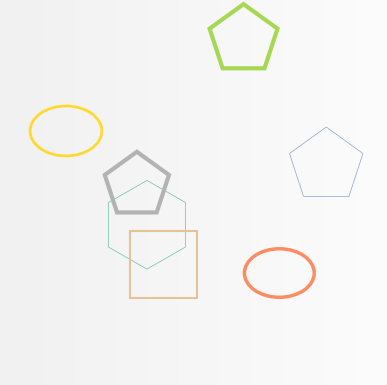[{"shape": "hexagon", "thickness": 0.5, "radius": 0.58, "center": [0.379, 0.416]}, {"shape": "oval", "thickness": 2.5, "radius": 0.45, "center": [0.721, 0.291]}, {"shape": "pentagon", "thickness": 0.5, "radius": 0.5, "center": [0.842, 0.57]}, {"shape": "pentagon", "thickness": 3, "radius": 0.46, "center": [0.629, 0.897]}, {"shape": "oval", "thickness": 2, "radius": 0.46, "center": [0.17, 0.66]}, {"shape": "square", "thickness": 1.5, "radius": 0.43, "center": [0.422, 0.312]}, {"shape": "pentagon", "thickness": 3, "radius": 0.44, "center": [0.353, 0.519]}]